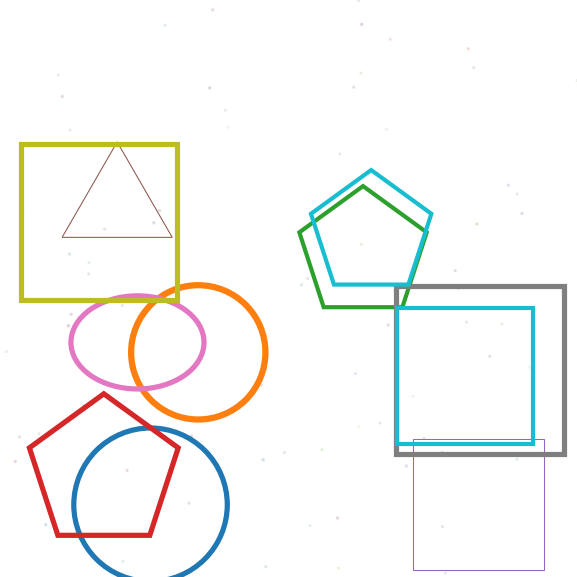[{"shape": "circle", "thickness": 2.5, "radius": 0.66, "center": [0.261, 0.125]}, {"shape": "circle", "thickness": 3, "radius": 0.58, "center": [0.343, 0.389]}, {"shape": "pentagon", "thickness": 2, "radius": 0.58, "center": [0.629, 0.561]}, {"shape": "pentagon", "thickness": 2.5, "radius": 0.68, "center": [0.18, 0.182]}, {"shape": "square", "thickness": 0.5, "radius": 0.57, "center": [0.829, 0.125]}, {"shape": "triangle", "thickness": 0.5, "radius": 0.55, "center": [0.203, 0.643]}, {"shape": "oval", "thickness": 2.5, "radius": 0.58, "center": [0.238, 0.406]}, {"shape": "square", "thickness": 2.5, "radius": 0.73, "center": [0.831, 0.358]}, {"shape": "square", "thickness": 2.5, "radius": 0.67, "center": [0.171, 0.615]}, {"shape": "square", "thickness": 2, "radius": 0.59, "center": [0.805, 0.348]}, {"shape": "pentagon", "thickness": 2, "radius": 0.55, "center": [0.643, 0.595]}]